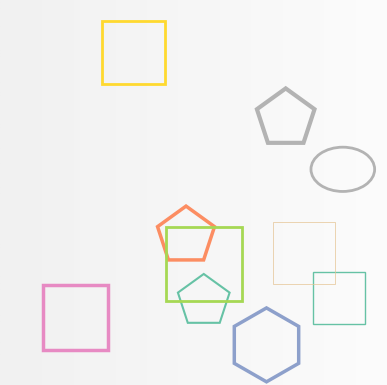[{"shape": "square", "thickness": 1, "radius": 0.34, "center": [0.874, 0.225]}, {"shape": "pentagon", "thickness": 1.5, "radius": 0.35, "center": [0.526, 0.218]}, {"shape": "pentagon", "thickness": 2.5, "radius": 0.39, "center": [0.48, 0.387]}, {"shape": "hexagon", "thickness": 2.5, "radius": 0.48, "center": [0.688, 0.104]}, {"shape": "square", "thickness": 2.5, "radius": 0.42, "center": [0.195, 0.175]}, {"shape": "square", "thickness": 2, "radius": 0.49, "center": [0.527, 0.314]}, {"shape": "square", "thickness": 2, "radius": 0.41, "center": [0.344, 0.863]}, {"shape": "square", "thickness": 0.5, "radius": 0.4, "center": [0.784, 0.343]}, {"shape": "pentagon", "thickness": 3, "radius": 0.39, "center": [0.737, 0.692]}, {"shape": "oval", "thickness": 2, "radius": 0.41, "center": [0.885, 0.56]}]